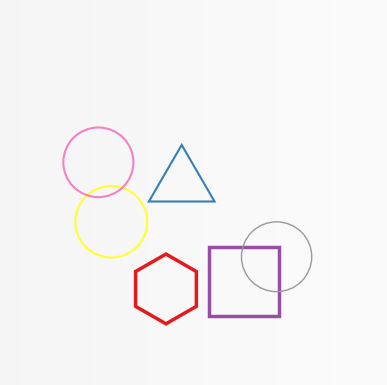[{"shape": "hexagon", "thickness": 2.5, "radius": 0.45, "center": [0.428, 0.25]}, {"shape": "triangle", "thickness": 1.5, "radius": 0.49, "center": [0.469, 0.526]}, {"shape": "square", "thickness": 2.5, "radius": 0.45, "center": [0.629, 0.269]}, {"shape": "circle", "thickness": 1.5, "radius": 0.46, "center": [0.287, 0.424]}, {"shape": "circle", "thickness": 1.5, "radius": 0.45, "center": [0.254, 0.578]}, {"shape": "circle", "thickness": 1, "radius": 0.45, "center": [0.714, 0.333]}]